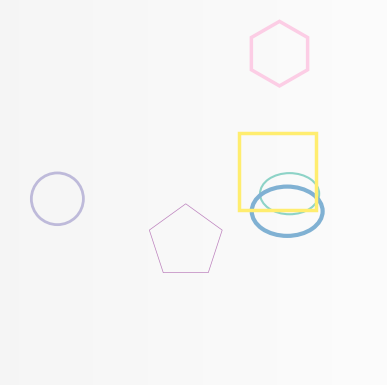[{"shape": "oval", "thickness": 1.5, "radius": 0.38, "center": [0.747, 0.497]}, {"shape": "circle", "thickness": 2, "radius": 0.34, "center": [0.148, 0.484]}, {"shape": "oval", "thickness": 3, "radius": 0.46, "center": [0.741, 0.451]}, {"shape": "hexagon", "thickness": 2.5, "radius": 0.42, "center": [0.721, 0.861]}, {"shape": "pentagon", "thickness": 0.5, "radius": 0.49, "center": [0.479, 0.372]}, {"shape": "square", "thickness": 2.5, "radius": 0.5, "center": [0.715, 0.555]}]